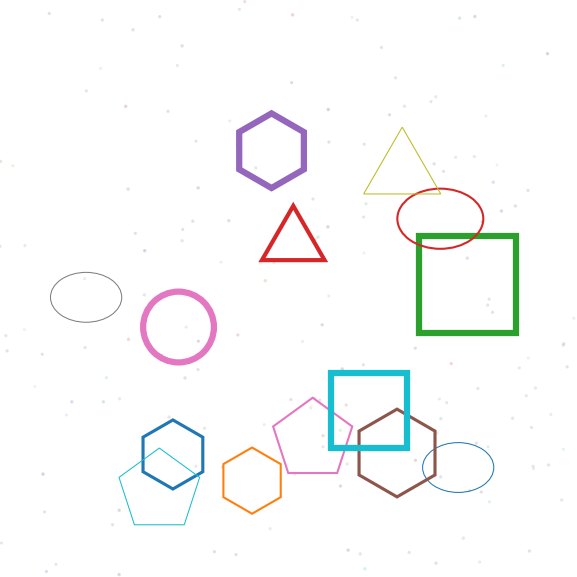[{"shape": "hexagon", "thickness": 1.5, "radius": 0.3, "center": [0.299, 0.212]}, {"shape": "oval", "thickness": 0.5, "radius": 0.31, "center": [0.793, 0.19]}, {"shape": "hexagon", "thickness": 1, "radius": 0.29, "center": [0.436, 0.167]}, {"shape": "square", "thickness": 3, "radius": 0.42, "center": [0.81, 0.507]}, {"shape": "triangle", "thickness": 2, "radius": 0.31, "center": [0.508, 0.58]}, {"shape": "oval", "thickness": 1, "radius": 0.37, "center": [0.762, 0.62]}, {"shape": "hexagon", "thickness": 3, "radius": 0.32, "center": [0.47, 0.738]}, {"shape": "hexagon", "thickness": 1.5, "radius": 0.38, "center": [0.687, 0.215]}, {"shape": "circle", "thickness": 3, "radius": 0.31, "center": [0.309, 0.433]}, {"shape": "pentagon", "thickness": 1, "radius": 0.36, "center": [0.541, 0.238]}, {"shape": "oval", "thickness": 0.5, "radius": 0.31, "center": [0.149, 0.484]}, {"shape": "triangle", "thickness": 0.5, "radius": 0.39, "center": [0.696, 0.702]}, {"shape": "square", "thickness": 3, "radius": 0.33, "center": [0.639, 0.288]}, {"shape": "pentagon", "thickness": 0.5, "radius": 0.37, "center": [0.276, 0.15]}]